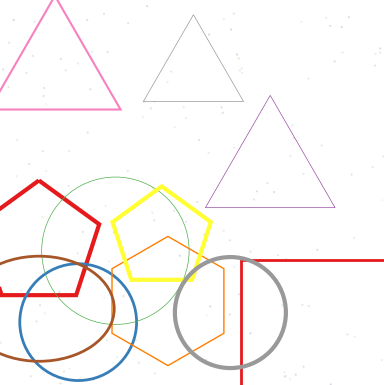[{"shape": "square", "thickness": 2, "radius": 0.95, "center": [0.817, 0.133]}, {"shape": "pentagon", "thickness": 3, "radius": 0.82, "center": [0.101, 0.367]}, {"shape": "circle", "thickness": 2, "radius": 0.76, "center": [0.203, 0.163]}, {"shape": "circle", "thickness": 0.5, "radius": 0.96, "center": [0.3, 0.349]}, {"shape": "triangle", "thickness": 0.5, "radius": 0.97, "center": [0.702, 0.558]}, {"shape": "hexagon", "thickness": 1, "radius": 0.84, "center": [0.436, 0.218]}, {"shape": "pentagon", "thickness": 3, "radius": 0.67, "center": [0.42, 0.382]}, {"shape": "oval", "thickness": 2, "radius": 0.97, "center": [0.102, 0.198]}, {"shape": "triangle", "thickness": 1.5, "radius": 0.98, "center": [0.143, 0.814]}, {"shape": "circle", "thickness": 3, "radius": 0.72, "center": [0.598, 0.188]}, {"shape": "triangle", "thickness": 0.5, "radius": 0.75, "center": [0.502, 0.811]}]